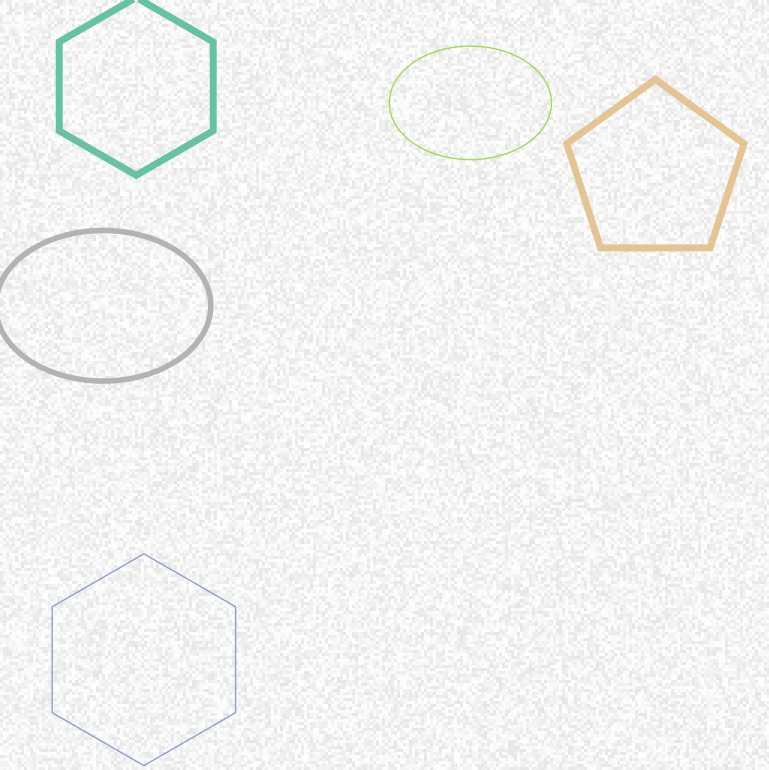[{"shape": "hexagon", "thickness": 2.5, "radius": 0.58, "center": [0.177, 0.888]}, {"shape": "hexagon", "thickness": 0.5, "radius": 0.69, "center": [0.187, 0.143]}, {"shape": "oval", "thickness": 0.5, "radius": 0.53, "center": [0.611, 0.866]}, {"shape": "pentagon", "thickness": 2.5, "radius": 0.61, "center": [0.851, 0.776]}, {"shape": "oval", "thickness": 2, "radius": 0.7, "center": [0.134, 0.603]}]